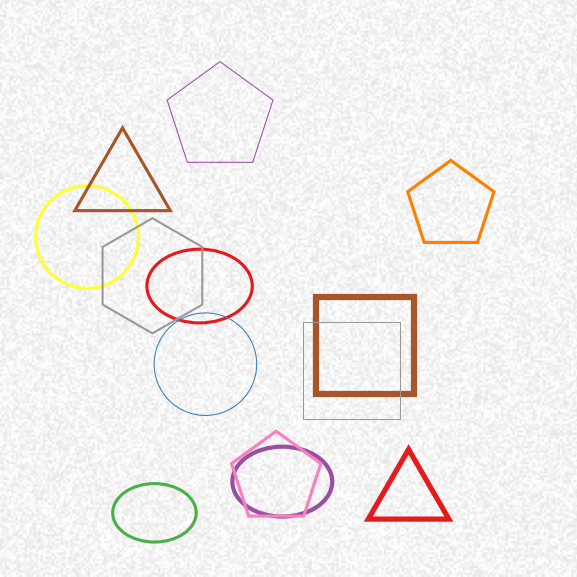[{"shape": "triangle", "thickness": 2.5, "radius": 0.4, "center": [0.708, 0.141]}, {"shape": "oval", "thickness": 1.5, "radius": 0.46, "center": [0.346, 0.504]}, {"shape": "circle", "thickness": 0.5, "radius": 0.44, "center": [0.356, 0.369]}, {"shape": "oval", "thickness": 1.5, "radius": 0.36, "center": [0.267, 0.111]}, {"shape": "pentagon", "thickness": 0.5, "radius": 0.48, "center": [0.381, 0.796]}, {"shape": "oval", "thickness": 2, "radius": 0.43, "center": [0.489, 0.165]}, {"shape": "pentagon", "thickness": 1.5, "radius": 0.39, "center": [0.781, 0.643]}, {"shape": "circle", "thickness": 1.5, "radius": 0.44, "center": [0.151, 0.589]}, {"shape": "triangle", "thickness": 1.5, "radius": 0.48, "center": [0.212, 0.682]}, {"shape": "square", "thickness": 3, "radius": 0.42, "center": [0.632, 0.401]}, {"shape": "pentagon", "thickness": 1.5, "radius": 0.41, "center": [0.478, 0.171]}, {"shape": "hexagon", "thickness": 1, "radius": 0.5, "center": [0.264, 0.522]}, {"shape": "square", "thickness": 0.5, "radius": 0.42, "center": [0.608, 0.358]}]